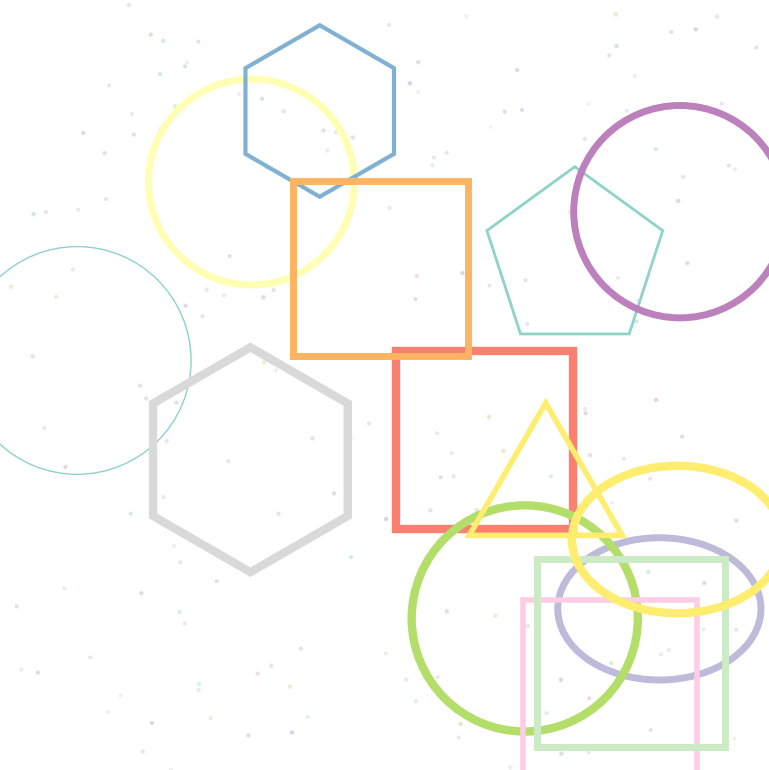[{"shape": "pentagon", "thickness": 1, "radius": 0.6, "center": [0.747, 0.663]}, {"shape": "circle", "thickness": 0.5, "radius": 0.74, "center": [0.1, 0.532]}, {"shape": "circle", "thickness": 2.5, "radius": 0.67, "center": [0.327, 0.764]}, {"shape": "oval", "thickness": 2.5, "radius": 0.66, "center": [0.856, 0.209]}, {"shape": "square", "thickness": 3, "radius": 0.58, "center": [0.63, 0.428]}, {"shape": "hexagon", "thickness": 1.5, "radius": 0.56, "center": [0.415, 0.856]}, {"shape": "square", "thickness": 2.5, "radius": 0.57, "center": [0.494, 0.651]}, {"shape": "circle", "thickness": 3, "radius": 0.73, "center": [0.681, 0.197]}, {"shape": "square", "thickness": 2, "radius": 0.57, "center": [0.792, 0.108]}, {"shape": "hexagon", "thickness": 3, "radius": 0.73, "center": [0.325, 0.403]}, {"shape": "circle", "thickness": 2.5, "radius": 0.69, "center": [0.883, 0.725]}, {"shape": "square", "thickness": 2.5, "radius": 0.61, "center": [0.819, 0.152]}, {"shape": "triangle", "thickness": 2, "radius": 0.57, "center": [0.709, 0.362]}, {"shape": "oval", "thickness": 3, "radius": 0.68, "center": [0.88, 0.299]}]